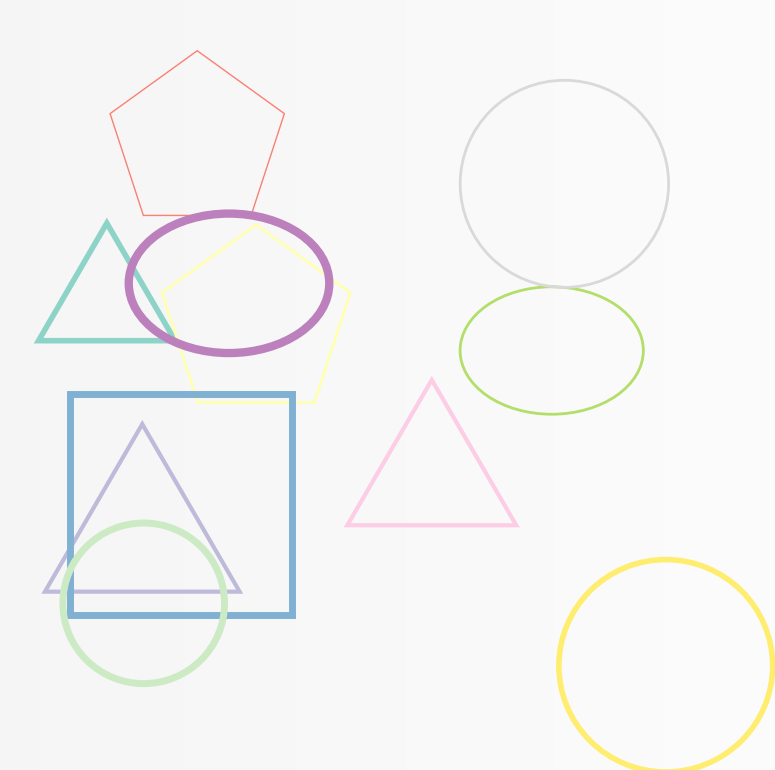[{"shape": "triangle", "thickness": 2, "radius": 0.51, "center": [0.138, 0.608]}, {"shape": "pentagon", "thickness": 1, "radius": 0.64, "center": [0.331, 0.58]}, {"shape": "triangle", "thickness": 1.5, "radius": 0.73, "center": [0.184, 0.304]}, {"shape": "pentagon", "thickness": 0.5, "radius": 0.59, "center": [0.255, 0.816]}, {"shape": "square", "thickness": 2.5, "radius": 0.72, "center": [0.233, 0.345]}, {"shape": "oval", "thickness": 1, "radius": 0.59, "center": [0.712, 0.545]}, {"shape": "triangle", "thickness": 1.5, "radius": 0.63, "center": [0.557, 0.381]}, {"shape": "circle", "thickness": 1, "radius": 0.67, "center": [0.728, 0.761]}, {"shape": "oval", "thickness": 3, "radius": 0.65, "center": [0.295, 0.632]}, {"shape": "circle", "thickness": 2.5, "radius": 0.52, "center": [0.185, 0.216]}, {"shape": "circle", "thickness": 2, "radius": 0.69, "center": [0.859, 0.135]}]